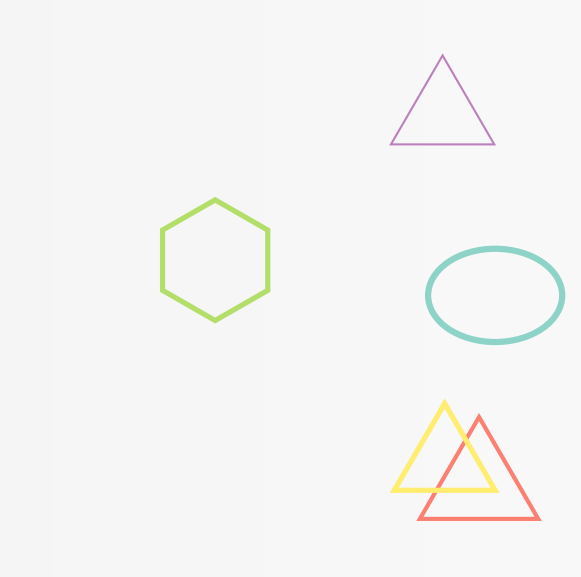[{"shape": "oval", "thickness": 3, "radius": 0.58, "center": [0.852, 0.488]}, {"shape": "triangle", "thickness": 2, "radius": 0.59, "center": [0.824, 0.159]}, {"shape": "hexagon", "thickness": 2.5, "radius": 0.52, "center": [0.37, 0.549]}, {"shape": "triangle", "thickness": 1, "radius": 0.51, "center": [0.761, 0.8]}, {"shape": "triangle", "thickness": 2.5, "radius": 0.5, "center": [0.765, 0.2]}]